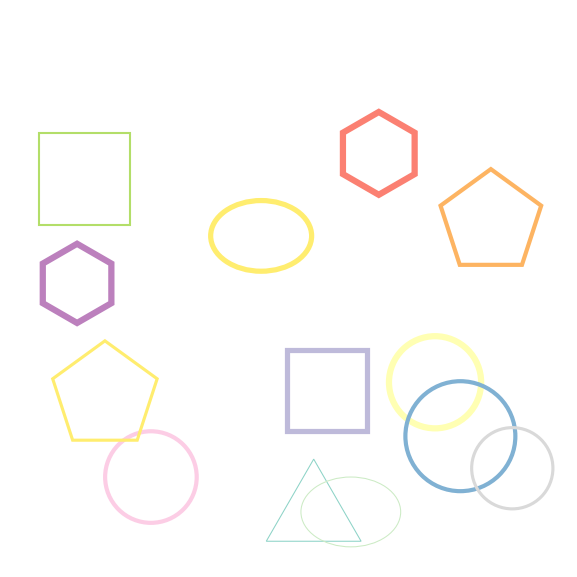[{"shape": "triangle", "thickness": 0.5, "radius": 0.47, "center": [0.543, 0.109]}, {"shape": "circle", "thickness": 3, "radius": 0.4, "center": [0.753, 0.337]}, {"shape": "square", "thickness": 2.5, "radius": 0.35, "center": [0.566, 0.323]}, {"shape": "hexagon", "thickness": 3, "radius": 0.36, "center": [0.656, 0.734]}, {"shape": "circle", "thickness": 2, "radius": 0.48, "center": [0.797, 0.244]}, {"shape": "pentagon", "thickness": 2, "radius": 0.46, "center": [0.85, 0.615]}, {"shape": "square", "thickness": 1, "radius": 0.39, "center": [0.147, 0.689]}, {"shape": "circle", "thickness": 2, "radius": 0.4, "center": [0.261, 0.173]}, {"shape": "circle", "thickness": 1.5, "radius": 0.35, "center": [0.887, 0.188]}, {"shape": "hexagon", "thickness": 3, "radius": 0.34, "center": [0.133, 0.508]}, {"shape": "oval", "thickness": 0.5, "radius": 0.43, "center": [0.607, 0.113]}, {"shape": "oval", "thickness": 2.5, "radius": 0.44, "center": [0.452, 0.591]}, {"shape": "pentagon", "thickness": 1.5, "radius": 0.48, "center": [0.182, 0.314]}]